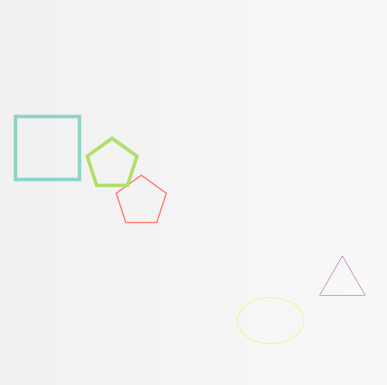[{"shape": "square", "thickness": 2.5, "radius": 0.41, "center": [0.121, 0.617]}, {"shape": "pentagon", "thickness": 1, "radius": 0.34, "center": [0.365, 0.477]}, {"shape": "pentagon", "thickness": 2.5, "radius": 0.34, "center": [0.289, 0.573]}, {"shape": "triangle", "thickness": 0.5, "radius": 0.34, "center": [0.884, 0.267]}, {"shape": "oval", "thickness": 0.5, "radius": 0.43, "center": [0.699, 0.167]}]